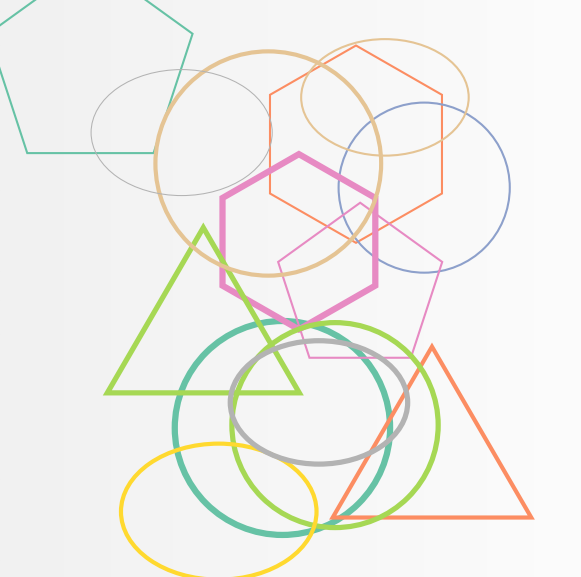[{"shape": "pentagon", "thickness": 1, "radius": 0.92, "center": [0.156, 0.884]}, {"shape": "circle", "thickness": 3, "radius": 0.93, "center": [0.486, 0.258]}, {"shape": "triangle", "thickness": 2, "radius": 0.99, "center": [0.743, 0.202]}, {"shape": "hexagon", "thickness": 1, "radius": 0.85, "center": [0.612, 0.75]}, {"shape": "circle", "thickness": 1, "radius": 0.74, "center": [0.73, 0.674]}, {"shape": "hexagon", "thickness": 3, "radius": 0.76, "center": [0.514, 0.58]}, {"shape": "pentagon", "thickness": 1, "radius": 0.74, "center": [0.62, 0.5]}, {"shape": "circle", "thickness": 2.5, "radius": 0.89, "center": [0.576, 0.263]}, {"shape": "triangle", "thickness": 2.5, "radius": 0.95, "center": [0.35, 0.414]}, {"shape": "oval", "thickness": 2, "radius": 0.84, "center": [0.376, 0.113]}, {"shape": "oval", "thickness": 1, "radius": 0.72, "center": [0.662, 0.831]}, {"shape": "circle", "thickness": 2, "radius": 0.97, "center": [0.462, 0.716]}, {"shape": "oval", "thickness": 0.5, "radius": 0.78, "center": [0.313, 0.77]}, {"shape": "oval", "thickness": 2.5, "radius": 0.76, "center": [0.549, 0.302]}]